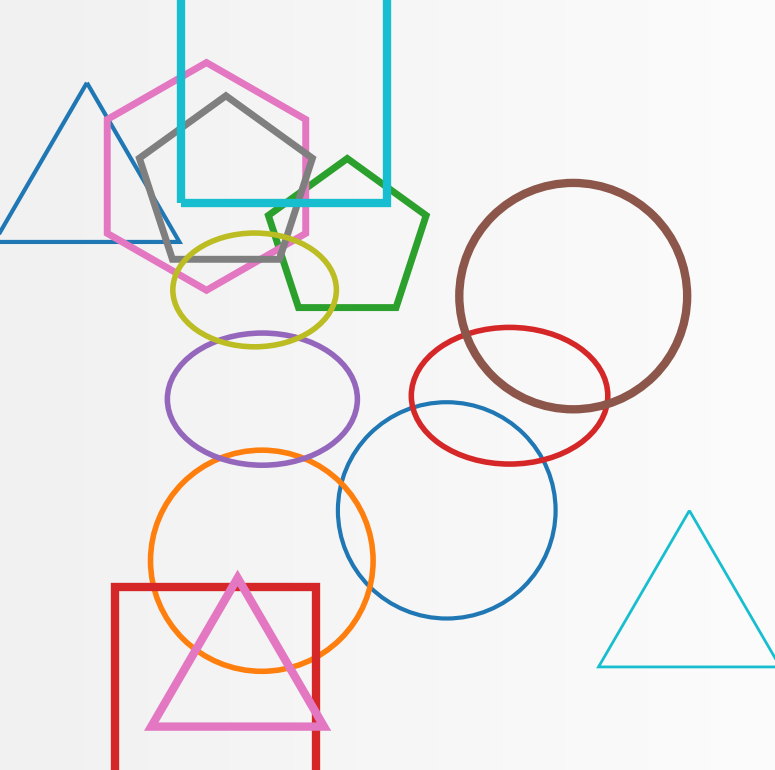[{"shape": "triangle", "thickness": 1.5, "radius": 0.69, "center": [0.112, 0.755]}, {"shape": "circle", "thickness": 1.5, "radius": 0.7, "center": [0.576, 0.337]}, {"shape": "circle", "thickness": 2, "radius": 0.72, "center": [0.338, 0.272]}, {"shape": "pentagon", "thickness": 2.5, "radius": 0.54, "center": [0.448, 0.687]}, {"shape": "square", "thickness": 3, "radius": 0.65, "center": [0.278, 0.108]}, {"shape": "oval", "thickness": 2, "radius": 0.63, "center": [0.657, 0.486]}, {"shape": "oval", "thickness": 2, "radius": 0.61, "center": [0.339, 0.482]}, {"shape": "circle", "thickness": 3, "radius": 0.74, "center": [0.74, 0.615]}, {"shape": "hexagon", "thickness": 2.5, "radius": 0.74, "center": [0.266, 0.771]}, {"shape": "triangle", "thickness": 3, "radius": 0.64, "center": [0.307, 0.121]}, {"shape": "pentagon", "thickness": 2.5, "radius": 0.59, "center": [0.291, 0.758]}, {"shape": "oval", "thickness": 2, "radius": 0.53, "center": [0.329, 0.623]}, {"shape": "square", "thickness": 3, "radius": 0.67, "center": [0.366, 0.87]}, {"shape": "triangle", "thickness": 1, "radius": 0.68, "center": [0.89, 0.202]}]